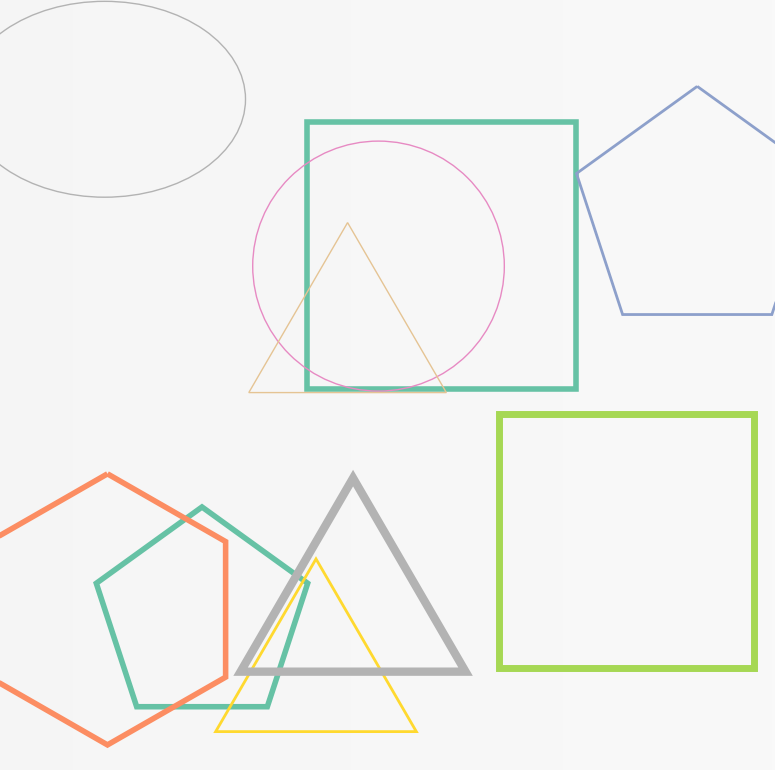[{"shape": "square", "thickness": 2, "radius": 0.87, "center": [0.569, 0.668]}, {"shape": "pentagon", "thickness": 2, "radius": 0.72, "center": [0.261, 0.198]}, {"shape": "hexagon", "thickness": 2, "radius": 0.88, "center": [0.139, 0.209]}, {"shape": "pentagon", "thickness": 1, "radius": 0.82, "center": [0.9, 0.724]}, {"shape": "circle", "thickness": 0.5, "radius": 0.81, "center": [0.488, 0.654]}, {"shape": "square", "thickness": 2.5, "radius": 0.82, "center": [0.809, 0.297]}, {"shape": "triangle", "thickness": 1, "radius": 0.75, "center": [0.408, 0.125]}, {"shape": "triangle", "thickness": 0.5, "radius": 0.74, "center": [0.448, 0.564]}, {"shape": "oval", "thickness": 0.5, "radius": 0.91, "center": [0.135, 0.871]}, {"shape": "triangle", "thickness": 3, "radius": 0.84, "center": [0.456, 0.212]}]